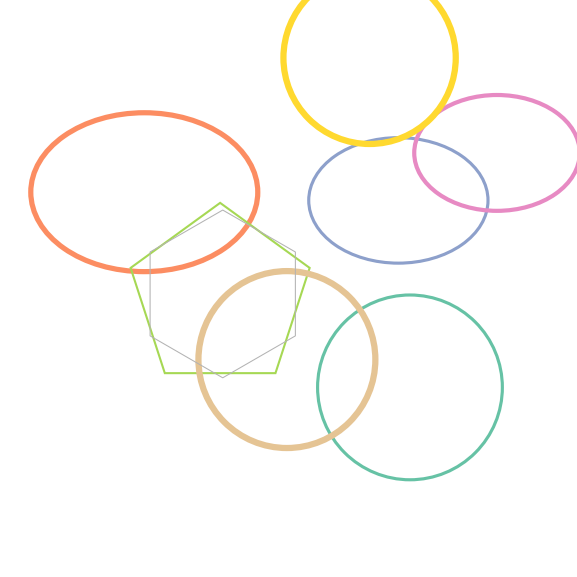[{"shape": "circle", "thickness": 1.5, "radius": 0.8, "center": [0.71, 0.328]}, {"shape": "oval", "thickness": 2.5, "radius": 0.98, "center": [0.25, 0.666]}, {"shape": "oval", "thickness": 1.5, "radius": 0.78, "center": [0.69, 0.652]}, {"shape": "oval", "thickness": 2, "radius": 0.72, "center": [0.861, 0.734]}, {"shape": "pentagon", "thickness": 1, "radius": 0.81, "center": [0.381, 0.485]}, {"shape": "circle", "thickness": 3, "radius": 0.75, "center": [0.64, 0.899]}, {"shape": "circle", "thickness": 3, "radius": 0.77, "center": [0.497, 0.377]}, {"shape": "hexagon", "thickness": 0.5, "radius": 0.73, "center": [0.386, 0.49]}]